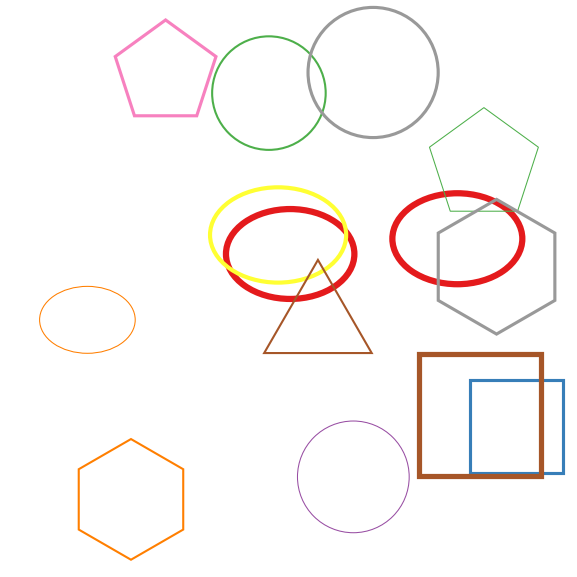[{"shape": "oval", "thickness": 3, "radius": 0.56, "center": [0.502, 0.559]}, {"shape": "oval", "thickness": 3, "radius": 0.56, "center": [0.792, 0.586]}, {"shape": "square", "thickness": 1.5, "radius": 0.4, "center": [0.895, 0.261]}, {"shape": "circle", "thickness": 1, "radius": 0.49, "center": [0.466, 0.838]}, {"shape": "pentagon", "thickness": 0.5, "radius": 0.5, "center": [0.838, 0.714]}, {"shape": "circle", "thickness": 0.5, "radius": 0.48, "center": [0.612, 0.173]}, {"shape": "oval", "thickness": 0.5, "radius": 0.41, "center": [0.151, 0.445]}, {"shape": "hexagon", "thickness": 1, "radius": 0.52, "center": [0.227, 0.134]}, {"shape": "oval", "thickness": 2, "radius": 0.59, "center": [0.482, 0.592]}, {"shape": "triangle", "thickness": 1, "radius": 0.54, "center": [0.551, 0.442]}, {"shape": "square", "thickness": 2.5, "radius": 0.53, "center": [0.831, 0.28]}, {"shape": "pentagon", "thickness": 1.5, "radius": 0.46, "center": [0.287, 0.873]}, {"shape": "hexagon", "thickness": 1.5, "radius": 0.58, "center": [0.86, 0.537]}, {"shape": "circle", "thickness": 1.5, "radius": 0.56, "center": [0.646, 0.874]}]